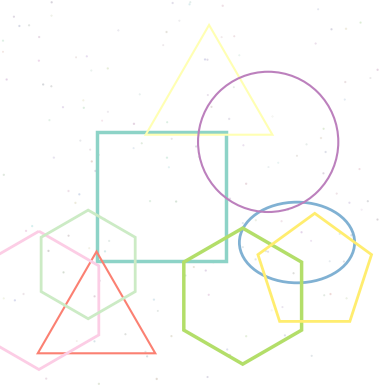[{"shape": "square", "thickness": 2.5, "radius": 0.84, "center": [0.42, 0.489]}, {"shape": "triangle", "thickness": 1.5, "radius": 0.95, "center": [0.543, 0.745]}, {"shape": "triangle", "thickness": 1.5, "radius": 0.88, "center": [0.251, 0.17]}, {"shape": "oval", "thickness": 2, "radius": 0.75, "center": [0.771, 0.37]}, {"shape": "hexagon", "thickness": 2.5, "radius": 0.88, "center": [0.63, 0.231]}, {"shape": "hexagon", "thickness": 2, "radius": 0.9, "center": [0.101, 0.22]}, {"shape": "circle", "thickness": 1.5, "radius": 0.91, "center": [0.697, 0.631]}, {"shape": "hexagon", "thickness": 2, "radius": 0.71, "center": [0.229, 0.313]}, {"shape": "pentagon", "thickness": 2, "radius": 0.78, "center": [0.817, 0.291]}]